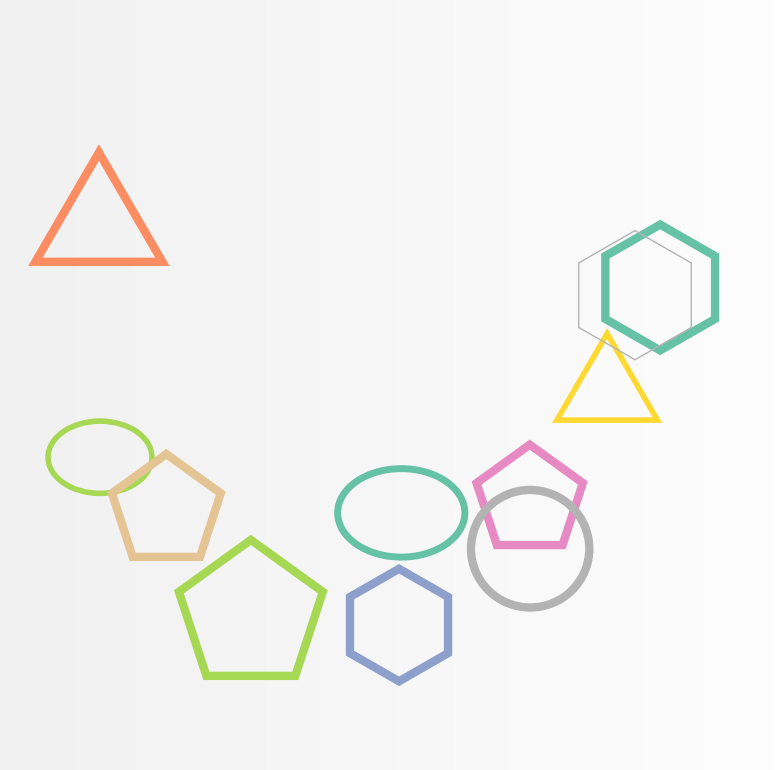[{"shape": "hexagon", "thickness": 3, "radius": 0.41, "center": [0.852, 0.627]}, {"shape": "oval", "thickness": 2.5, "radius": 0.41, "center": [0.518, 0.334]}, {"shape": "triangle", "thickness": 3, "radius": 0.47, "center": [0.128, 0.707]}, {"shape": "hexagon", "thickness": 3, "radius": 0.37, "center": [0.515, 0.188]}, {"shape": "pentagon", "thickness": 3, "radius": 0.36, "center": [0.684, 0.35]}, {"shape": "oval", "thickness": 2, "radius": 0.34, "center": [0.129, 0.406]}, {"shape": "pentagon", "thickness": 3, "radius": 0.49, "center": [0.324, 0.201]}, {"shape": "triangle", "thickness": 2, "radius": 0.37, "center": [0.783, 0.492]}, {"shape": "pentagon", "thickness": 3, "radius": 0.37, "center": [0.215, 0.337]}, {"shape": "circle", "thickness": 3, "radius": 0.38, "center": [0.684, 0.287]}, {"shape": "hexagon", "thickness": 0.5, "radius": 0.42, "center": [0.819, 0.617]}]